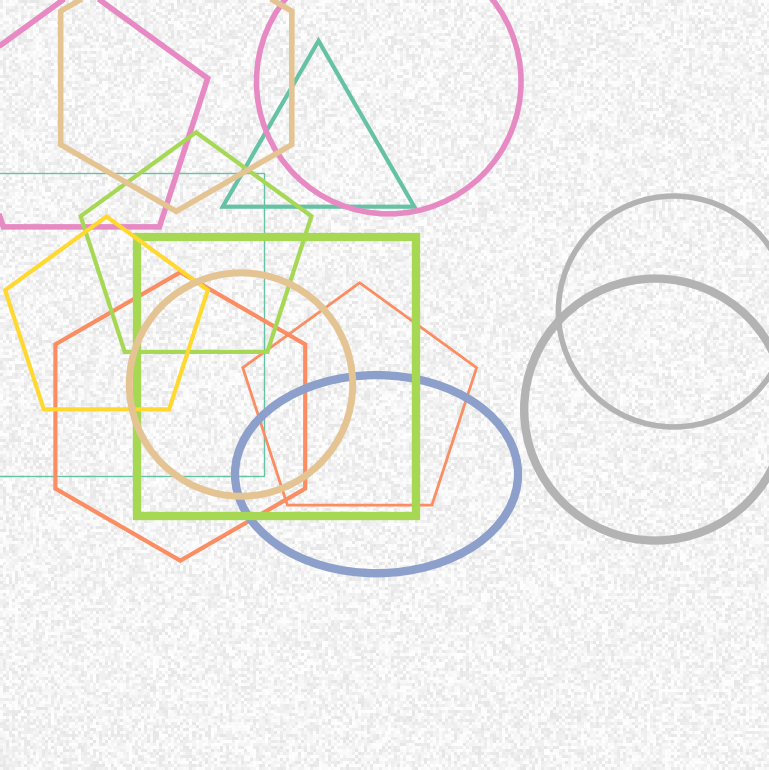[{"shape": "square", "thickness": 0.5, "radius": 0.98, "center": [0.146, 0.579]}, {"shape": "triangle", "thickness": 1.5, "radius": 0.72, "center": [0.414, 0.803]}, {"shape": "pentagon", "thickness": 1, "radius": 0.8, "center": [0.467, 0.473]}, {"shape": "hexagon", "thickness": 1.5, "radius": 0.94, "center": [0.234, 0.459]}, {"shape": "oval", "thickness": 3, "radius": 0.92, "center": [0.489, 0.384]}, {"shape": "pentagon", "thickness": 2, "radius": 0.86, "center": [0.106, 0.845]}, {"shape": "circle", "thickness": 2, "radius": 0.86, "center": [0.505, 0.894]}, {"shape": "pentagon", "thickness": 1.5, "radius": 0.79, "center": [0.255, 0.671]}, {"shape": "square", "thickness": 3, "radius": 0.91, "center": [0.359, 0.511]}, {"shape": "pentagon", "thickness": 1.5, "radius": 0.69, "center": [0.138, 0.58]}, {"shape": "circle", "thickness": 2.5, "radius": 0.73, "center": [0.313, 0.501]}, {"shape": "hexagon", "thickness": 2, "radius": 0.87, "center": [0.229, 0.899]}, {"shape": "circle", "thickness": 3, "radius": 0.85, "center": [0.851, 0.468]}, {"shape": "circle", "thickness": 2, "radius": 0.75, "center": [0.875, 0.595]}]